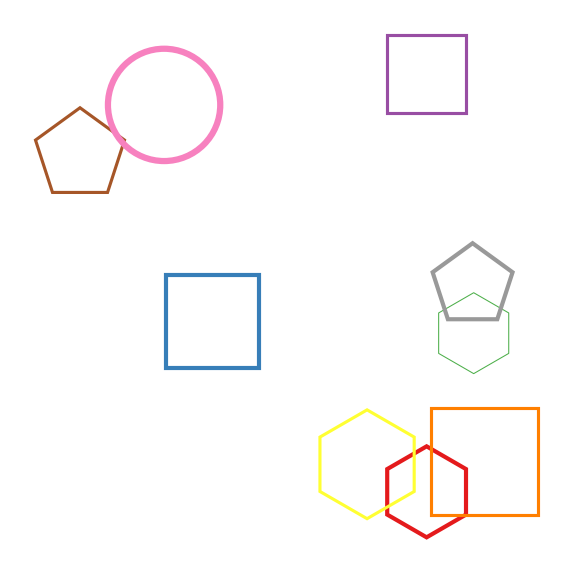[{"shape": "hexagon", "thickness": 2, "radius": 0.39, "center": [0.739, 0.147]}, {"shape": "square", "thickness": 2, "radius": 0.4, "center": [0.368, 0.442]}, {"shape": "hexagon", "thickness": 0.5, "radius": 0.35, "center": [0.82, 0.422]}, {"shape": "square", "thickness": 1.5, "radius": 0.34, "center": [0.739, 0.871]}, {"shape": "square", "thickness": 1.5, "radius": 0.46, "center": [0.838, 0.199]}, {"shape": "hexagon", "thickness": 1.5, "radius": 0.47, "center": [0.636, 0.195]}, {"shape": "pentagon", "thickness": 1.5, "radius": 0.41, "center": [0.139, 0.731]}, {"shape": "circle", "thickness": 3, "radius": 0.49, "center": [0.284, 0.817]}, {"shape": "pentagon", "thickness": 2, "radius": 0.36, "center": [0.818, 0.505]}]